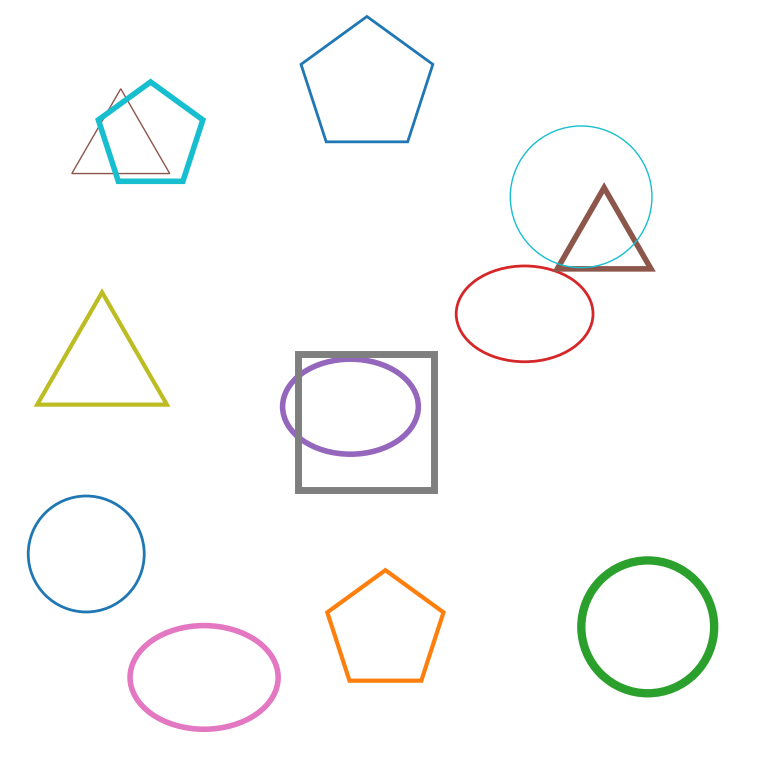[{"shape": "pentagon", "thickness": 1, "radius": 0.45, "center": [0.477, 0.889]}, {"shape": "circle", "thickness": 1, "radius": 0.38, "center": [0.112, 0.281]}, {"shape": "pentagon", "thickness": 1.5, "radius": 0.4, "center": [0.501, 0.18]}, {"shape": "circle", "thickness": 3, "radius": 0.43, "center": [0.841, 0.186]}, {"shape": "oval", "thickness": 1, "radius": 0.44, "center": [0.681, 0.592]}, {"shape": "oval", "thickness": 2, "radius": 0.44, "center": [0.455, 0.472]}, {"shape": "triangle", "thickness": 2, "radius": 0.35, "center": [0.785, 0.686]}, {"shape": "triangle", "thickness": 0.5, "radius": 0.37, "center": [0.157, 0.811]}, {"shape": "oval", "thickness": 2, "radius": 0.48, "center": [0.265, 0.12]}, {"shape": "square", "thickness": 2.5, "radius": 0.44, "center": [0.475, 0.452]}, {"shape": "triangle", "thickness": 1.5, "radius": 0.49, "center": [0.133, 0.523]}, {"shape": "circle", "thickness": 0.5, "radius": 0.46, "center": [0.755, 0.744]}, {"shape": "pentagon", "thickness": 2, "radius": 0.36, "center": [0.196, 0.822]}]